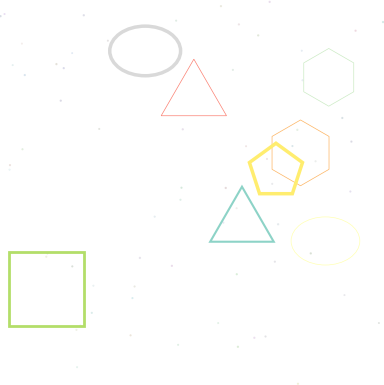[{"shape": "triangle", "thickness": 1.5, "radius": 0.48, "center": [0.628, 0.42]}, {"shape": "oval", "thickness": 0.5, "radius": 0.45, "center": [0.845, 0.374]}, {"shape": "triangle", "thickness": 0.5, "radius": 0.49, "center": [0.504, 0.748]}, {"shape": "hexagon", "thickness": 0.5, "radius": 0.43, "center": [0.781, 0.603]}, {"shape": "square", "thickness": 2, "radius": 0.48, "center": [0.12, 0.25]}, {"shape": "oval", "thickness": 2.5, "radius": 0.46, "center": [0.377, 0.868]}, {"shape": "hexagon", "thickness": 0.5, "radius": 0.37, "center": [0.854, 0.799]}, {"shape": "pentagon", "thickness": 2.5, "radius": 0.36, "center": [0.717, 0.555]}]